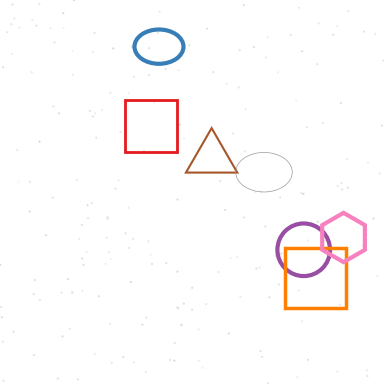[{"shape": "square", "thickness": 2, "radius": 0.34, "center": [0.392, 0.673]}, {"shape": "oval", "thickness": 3, "radius": 0.32, "center": [0.413, 0.879]}, {"shape": "circle", "thickness": 3, "radius": 0.34, "center": [0.789, 0.351]}, {"shape": "square", "thickness": 2.5, "radius": 0.39, "center": [0.82, 0.277]}, {"shape": "triangle", "thickness": 1.5, "radius": 0.38, "center": [0.55, 0.59]}, {"shape": "hexagon", "thickness": 3, "radius": 0.32, "center": [0.892, 0.383]}, {"shape": "oval", "thickness": 0.5, "radius": 0.37, "center": [0.686, 0.553]}]